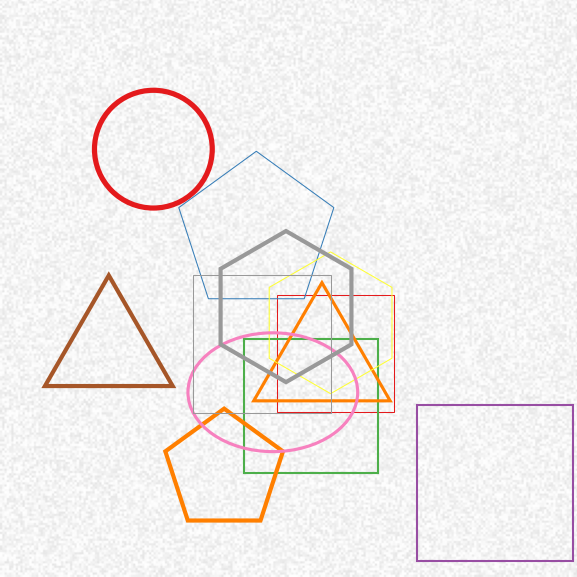[{"shape": "circle", "thickness": 2.5, "radius": 0.51, "center": [0.266, 0.741]}, {"shape": "square", "thickness": 0.5, "radius": 0.51, "center": [0.581, 0.386]}, {"shape": "pentagon", "thickness": 0.5, "radius": 0.71, "center": [0.444, 0.596]}, {"shape": "square", "thickness": 1, "radius": 0.58, "center": [0.539, 0.295]}, {"shape": "square", "thickness": 1, "radius": 0.67, "center": [0.857, 0.162]}, {"shape": "triangle", "thickness": 1.5, "radius": 0.68, "center": [0.557, 0.373]}, {"shape": "pentagon", "thickness": 2, "radius": 0.54, "center": [0.388, 0.184]}, {"shape": "hexagon", "thickness": 0.5, "radius": 0.61, "center": [0.572, 0.44]}, {"shape": "triangle", "thickness": 2, "radius": 0.64, "center": [0.188, 0.395]}, {"shape": "oval", "thickness": 1.5, "radius": 0.73, "center": [0.472, 0.32]}, {"shape": "hexagon", "thickness": 2, "radius": 0.65, "center": [0.495, 0.468]}, {"shape": "square", "thickness": 0.5, "radius": 0.6, "center": [0.454, 0.404]}]